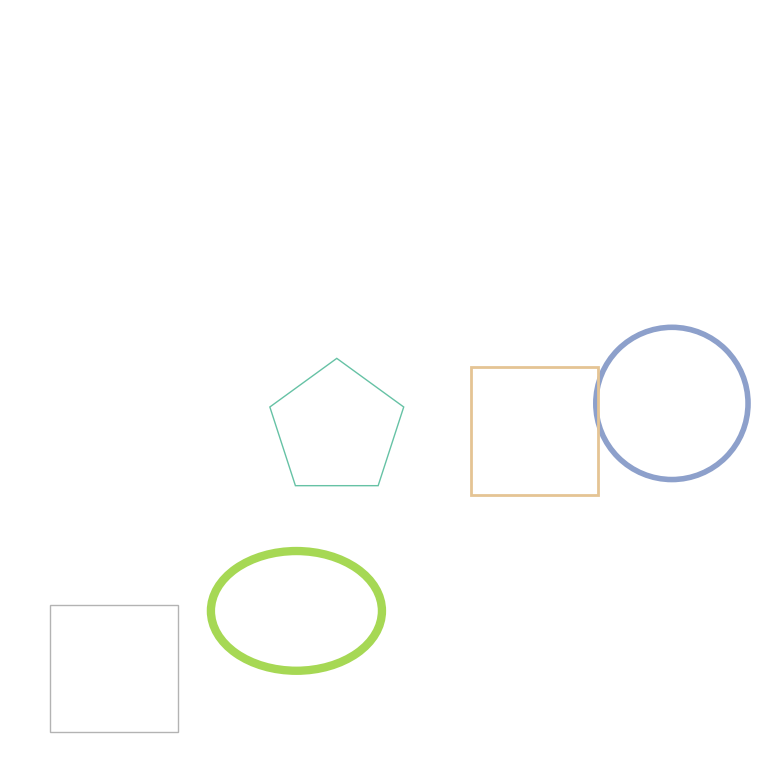[{"shape": "pentagon", "thickness": 0.5, "radius": 0.46, "center": [0.437, 0.443]}, {"shape": "circle", "thickness": 2, "radius": 0.49, "center": [0.873, 0.476]}, {"shape": "oval", "thickness": 3, "radius": 0.56, "center": [0.385, 0.207]}, {"shape": "square", "thickness": 1, "radius": 0.41, "center": [0.694, 0.44]}, {"shape": "square", "thickness": 0.5, "radius": 0.41, "center": [0.148, 0.132]}]